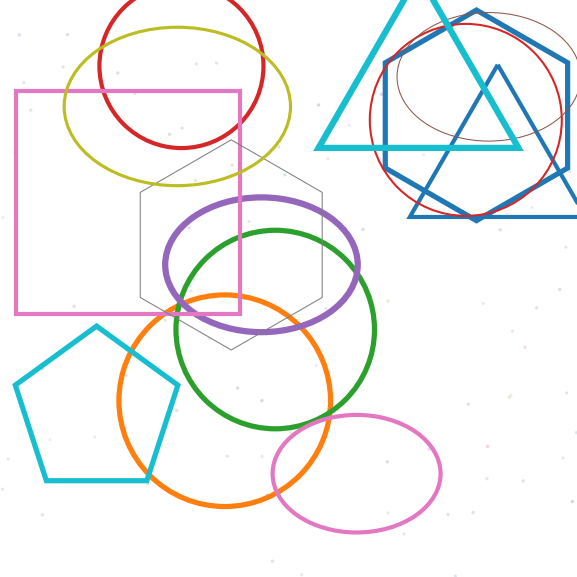[{"shape": "hexagon", "thickness": 2.5, "radius": 0.91, "center": [0.825, 0.799]}, {"shape": "triangle", "thickness": 2, "radius": 0.88, "center": [0.862, 0.711]}, {"shape": "circle", "thickness": 2.5, "radius": 0.92, "center": [0.389, 0.305]}, {"shape": "circle", "thickness": 2.5, "radius": 0.86, "center": [0.477, 0.429]}, {"shape": "circle", "thickness": 1, "radius": 0.83, "center": [0.807, 0.792]}, {"shape": "circle", "thickness": 2, "radius": 0.71, "center": [0.314, 0.885]}, {"shape": "oval", "thickness": 3, "radius": 0.83, "center": [0.453, 0.541]}, {"shape": "oval", "thickness": 0.5, "radius": 0.79, "center": [0.847, 0.866]}, {"shape": "oval", "thickness": 2, "radius": 0.73, "center": [0.617, 0.179]}, {"shape": "square", "thickness": 2, "radius": 0.97, "center": [0.222, 0.649]}, {"shape": "hexagon", "thickness": 0.5, "radius": 0.91, "center": [0.4, 0.575]}, {"shape": "oval", "thickness": 1.5, "radius": 0.98, "center": [0.307, 0.815]}, {"shape": "triangle", "thickness": 3, "radius": 1.0, "center": [0.725, 0.843]}, {"shape": "pentagon", "thickness": 2.5, "radius": 0.74, "center": [0.167, 0.286]}]